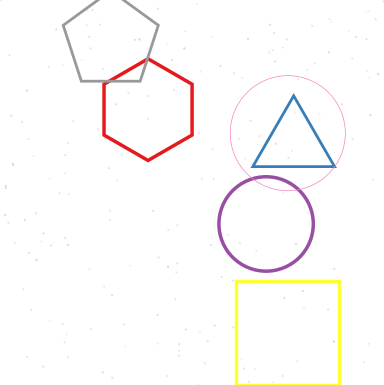[{"shape": "hexagon", "thickness": 2.5, "radius": 0.66, "center": [0.385, 0.715]}, {"shape": "triangle", "thickness": 2, "radius": 0.61, "center": [0.763, 0.629]}, {"shape": "circle", "thickness": 2.5, "radius": 0.61, "center": [0.691, 0.418]}, {"shape": "square", "thickness": 2.5, "radius": 0.67, "center": [0.747, 0.135]}, {"shape": "circle", "thickness": 0.5, "radius": 0.75, "center": [0.748, 0.654]}, {"shape": "pentagon", "thickness": 2, "radius": 0.65, "center": [0.288, 0.894]}]